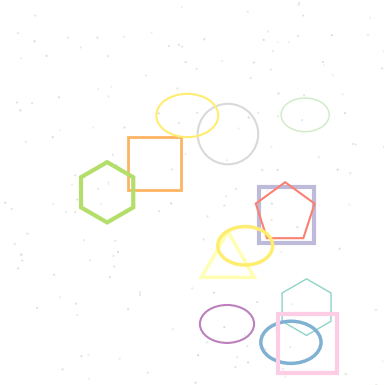[{"shape": "hexagon", "thickness": 1, "radius": 0.37, "center": [0.796, 0.202]}, {"shape": "triangle", "thickness": 2.5, "radius": 0.4, "center": [0.592, 0.319]}, {"shape": "square", "thickness": 3, "radius": 0.36, "center": [0.745, 0.442]}, {"shape": "pentagon", "thickness": 1.5, "radius": 0.4, "center": [0.741, 0.446]}, {"shape": "oval", "thickness": 2.5, "radius": 0.39, "center": [0.756, 0.111]}, {"shape": "square", "thickness": 2, "radius": 0.35, "center": [0.402, 0.574]}, {"shape": "hexagon", "thickness": 3, "radius": 0.39, "center": [0.278, 0.5]}, {"shape": "square", "thickness": 3, "radius": 0.38, "center": [0.799, 0.109]}, {"shape": "circle", "thickness": 1.5, "radius": 0.39, "center": [0.592, 0.652]}, {"shape": "oval", "thickness": 1.5, "radius": 0.35, "center": [0.59, 0.159]}, {"shape": "oval", "thickness": 1, "radius": 0.31, "center": [0.793, 0.702]}, {"shape": "oval", "thickness": 1.5, "radius": 0.4, "center": [0.486, 0.7]}, {"shape": "oval", "thickness": 2.5, "radius": 0.36, "center": [0.637, 0.362]}]